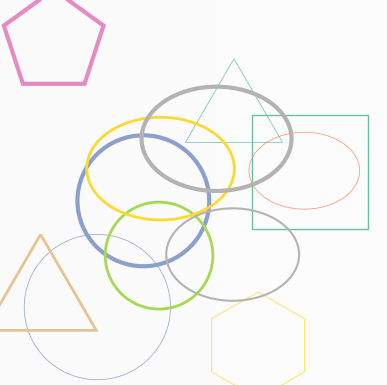[{"shape": "triangle", "thickness": 0.5, "radius": 0.72, "center": [0.604, 0.703]}, {"shape": "square", "thickness": 1, "radius": 0.75, "center": [0.8, 0.553]}, {"shape": "oval", "thickness": 0.5, "radius": 0.71, "center": [0.785, 0.557]}, {"shape": "circle", "thickness": 0.5, "radius": 0.94, "center": [0.251, 0.202]}, {"shape": "circle", "thickness": 3, "radius": 0.85, "center": [0.37, 0.478]}, {"shape": "pentagon", "thickness": 3, "radius": 0.68, "center": [0.139, 0.892]}, {"shape": "circle", "thickness": 2, "radius": 0.69, "center": [0.41, 0.336]}, {"shape": "oval", "thickness": 2, "radius": 0.95, "center": [0.414, 0.562]}, {"shape": "hexagon", "thickness": 0.5, "radius": 0.69, "center": [0.666, 0.103]}, {"shape": "triangle", "thickness": 2, "radius": 0.83, "center": [0.105, 0.225]}, {"shape": "oval", "thickness": 1.5, "radius": 0.86, "center": [0.6, 0.339]}, {"shape": "oval", "thickness": 3, "radius": 0.97, "center": [0.559, 0.639]}]